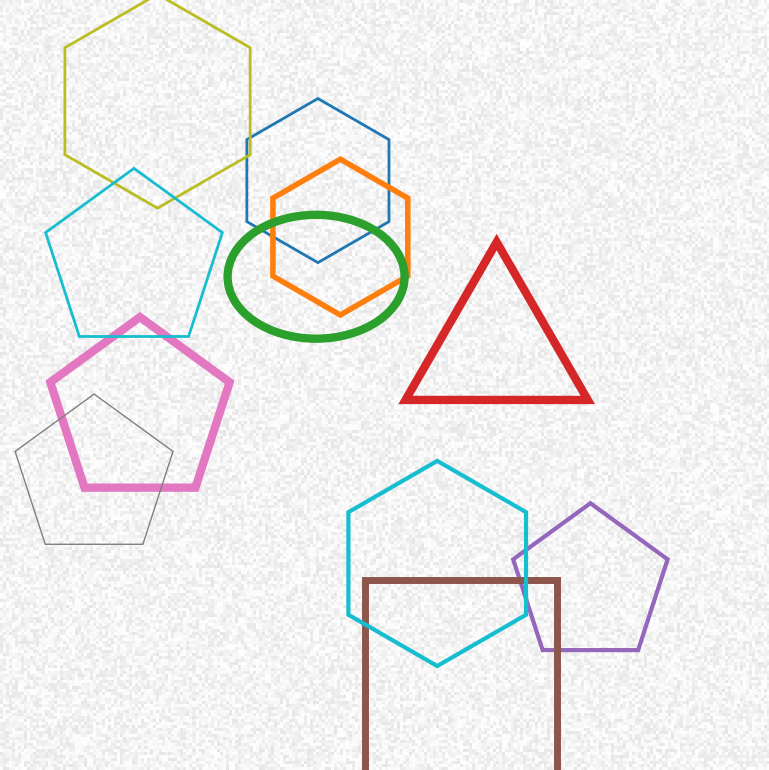[{"shape": "hexagon", "thickness": 1, "radius": 0.53, "center": [0.413, 0.765]}, {"shape": "hexagon", "thickness": 2, "radius": 0.51, "center": [0.442, 0.692]}, {"shape": "oval", "thickness": 3, "radius": 0.57, "center": [0.411, 0.641]}, {"shape": "triangle", "thickness": 3, "radius": 0.68, "center": [0.645, 0.549]}, {"shape": "pentagon", "thickness": 1.5, "radius": 0.53, "center": [0.767, 0.241]}, {"shape": "square", "thickness": 2.5, "radius": 0.62, "center": [0.599, 0.123]}, {"shape": "pentagon", "thickness": 3, "radius": 0.61, "center": [0.182, 0.466]}, {"shape": "pentagon", "thickness": 0.5, "radius": 0.54, "center": [0.122, 0.38]}, {"shape": "hexagon", "thickness": 1, "radius": 0.69, "center": [0.205, 0.869]}, {"shape": "hexagon", "thickness": 1.5, "radius": 0.67, "center": [0.568, 0.268]}, {"shape": "pentagon", "thickness": 1, "radius": 0.6, "center": [0.174, 0.661]}]